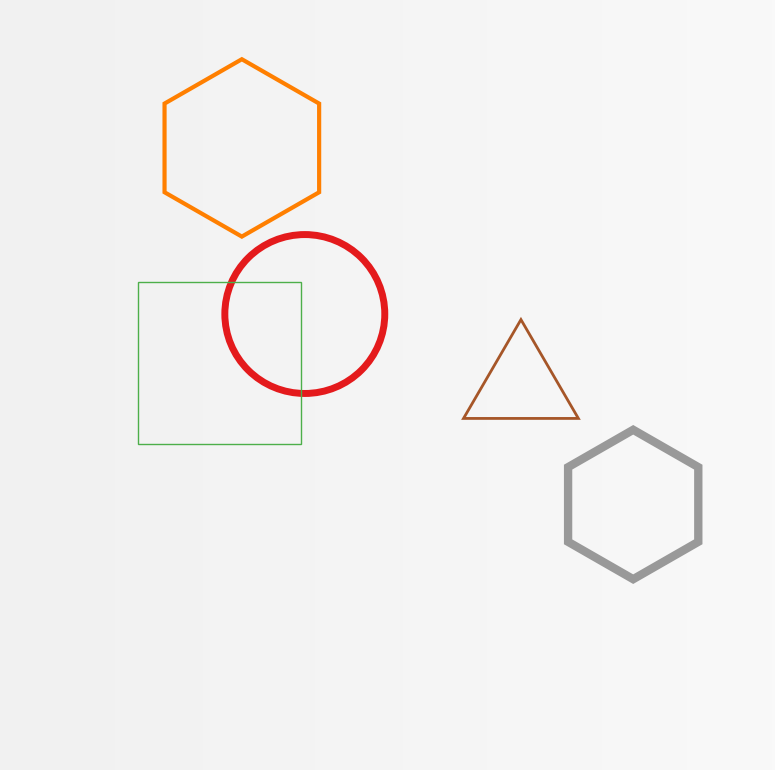[{"shape": "circle", "thickness": 2.5, "radius": 0.52, "center": [0.393, 0.592]}, {"shape": "square", "thickness": 0.5, "radius": 0.53, "center": [0.283, 0.529]}, {"shape": "hexagon", "thickness": 1.5, "radius": 0.58, "center": [0.312, 0.808]}, {"shape": "triangle", "thickness": 1, "radius": 0.43, "center": [0.672, 0.499]}, {"shape": "hexagon", "thickness": 3, "radius": 0.48, "center": [0.817, 0.345]}]